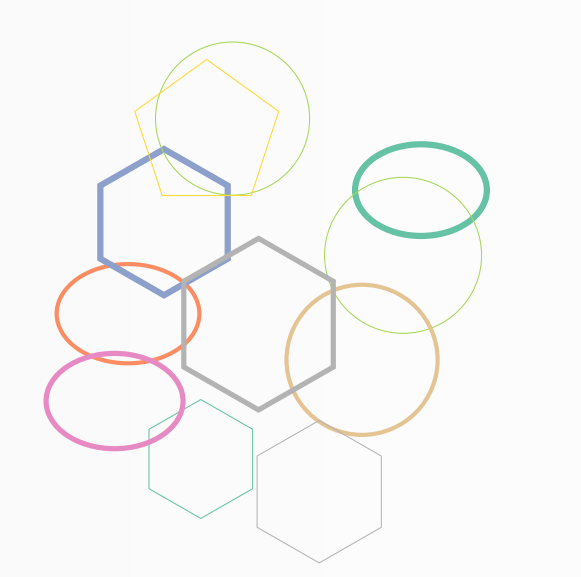[{"shape": "hexagon", "thickness": 0.5, "radius": 0.51, "center": [0.345, 0.204]}, {"shape": "oval", "thickness": 3, "radius": 0.57, "center": [0.724, 0.67]}, {"shape": "oval", "thickness": 2, "radius": 0.61, "center": [0.22, 0.456]}, {"shape": "hexagon", "thickness": 3, "radius": 0.63, "center": [0.282, 0.614]}, {"shape": "oval", "thickness": 2.5, "radius": 0.59, "center": [0.197, 0.305]}, {"shape": "circle", "thickness": 0.5, "radius": 0.68, "center": [0.693, 0.557]}, {"shape": "circle", "thickness": 0.5, "radius": 0.66, "center": [0.4, 0.794]}, {"shape": "pentagon", "thickness": 0.5, "radius": 0.65, "center": [0.356, 0.766]}, {"shape": "circle", "thickness": 2, "radius": 0.65, "center": [0.623, 0.376]}, {"shape": "hexagon", "thickness": 2.5, "radius": 0.74, "center": [0.445, 0.438]}, {"shape": "hexagon", "thickness": 0.5, "radius": 0.62, "center": [0.549, 0.148]}]